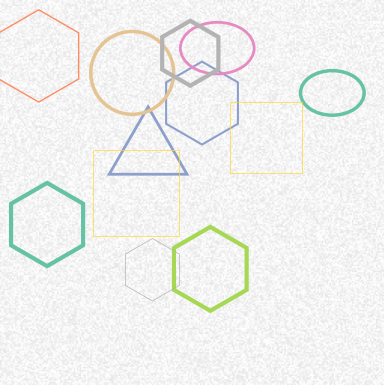[{"shape": "oval", "thickness": 2.5, "radius": 0.41, "center": [0.863, 0.759]}, {"shape": "hexagon", "thickness": 3, "radius": 0.54, "center": [0.122, 0.417]}, {"shape": "hexagon", "thickness": 1, "radius": 0.6, "center": [0.101, 0.855]}, {"shape": "triangle", "thickness": 2, "radius": 0.58, "center": [0.385, 0.606]}, {"shape": "hexagon", "thickness": 1.5, "radius": 0.54, "center": [0.525, 0.732]}, {"shape": "oval", "thickness": 2, "radius": 0.48, "center": [0.564, 0.875]}, {"shape": "hexagon", "thickness": 3, "radius": 0.54, "center": [0.546, 0.302]}, {"shape": "square", "thickness": 0.5, "radius": 0.47, "center": [0.692, 0.642]}, {"shape": "square", "thickness": 0.5, "radius": 0.56, "center": [0.352, 0.5]}, {"shape": "circle", "thickness": 2.5, "radius": 0.54, "center": [0.343, 0.811]}, {"shape": "hexagon", "thickness": 3, "radius": 0.42, "center": [0.494, 0.862]}, {"shape": "hexagon", "thickness": 0.5, "radius": 0.41, "center": [0.396, 0.299]}]